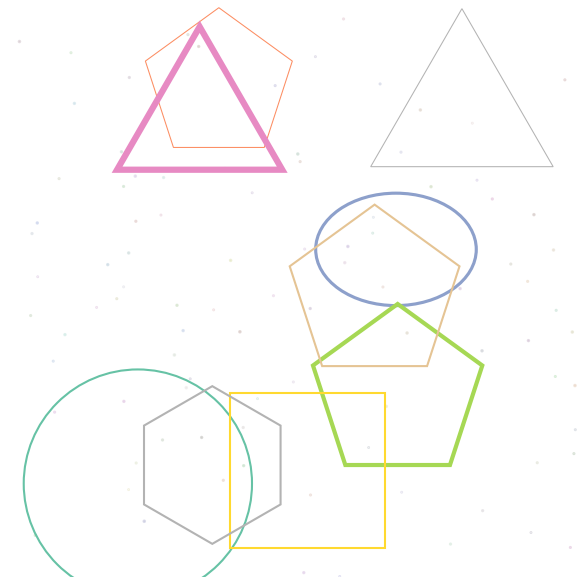[{"shape": "circle", "thickness": 1, "radius": 0.99, "center": [0.239, 0.162]}, {"shape": "pentagon", "thickness": 0.5, "radius": 0.67, "center": [0.379, 0.852]}, {"shape": "oval", "thickness": 1.5, "radius": 0.7, "center": [0.686, 0.567]}, {"shape": "triangle", "thickness": 3, "radius": 0.83, "center": [0.346, 0.788]}, {"shape": "pentagon", "thickness": 2, "radius": 0.77, "center": [0.689, 0.319]}, {"shape": "square", "thickness": 1, "radius": 0.67, "center": [0.532, 0.185]}, {"shape": "pentagon", "thickness": 1, "radius": 0.77, "center": [0.649, 0.49]}, {"shape": "triangle", "thickness": 0.5, "radius": 0.91, "center": [0.8, 0.802]}, {"shape": "hexagon", "thickness": 1, "radius": 0.68, "center": [0.368, 0.194]}]